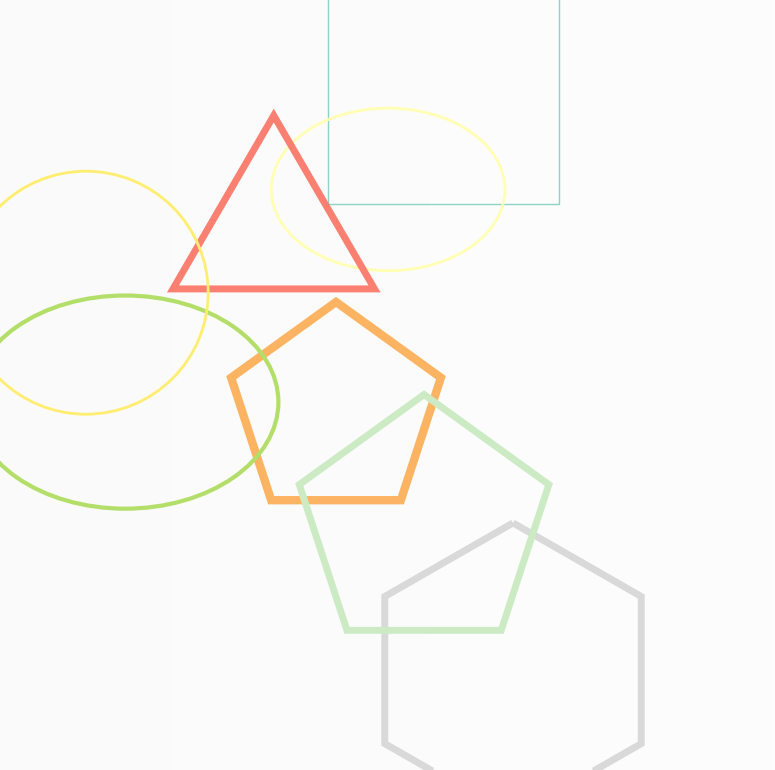[{"shape": "square", "thickness": 0.5, "radius": 0.74, "center": [0.572, 0.884]}, {"shape": "oval", "thickness": 1, "radius": 0.75, "center": [0.501, 0.754]}, {"shape": "triangle", "thickness": 2.5, "radius": 0.75, "center": [0.353, 0.7]}, {"shape": "pentagon", "thickness": 3, "radius": 0.71, "center": [0.434, 0.466]}, {"shape": "oval", "thickness": 1.5, "radius": 0.99, "center": [0.161, 0.478]}, {"shape": "hexagon", "thickness": 2.5, "radius": 0.96, "center": [0.662, 0.13]}, {"shape": "pentagon", "thickness": 2.5, "radius": 0.85, "center": [0.547, 0.318]}, {"shape": "circle", "thickness": 1, "radius": 0.79, "center": [0.111, 0.62]}]